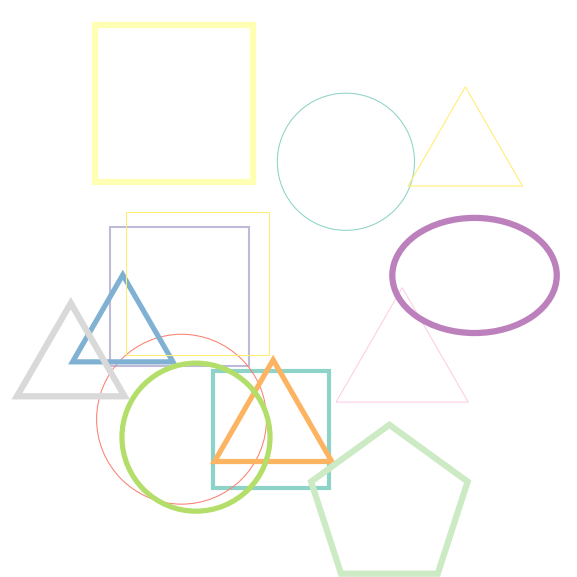[{"shape": "circle", "thickness": 0.5, "radius": 0.59, "center": [0.599, 0.719]}, {"shape": "square", "thickness": 2, "radius": 0.5, "center": [0.469, 0.255]}, {"shape": "square", "thickness": 3, "radius": 0.68, "center": [0.301, 0.82]}, {"shape": "square", "thickness": 1, "radius": 0.6, "center": [0.311, 0.486]}, {"shape": "circle", "thickness": 0.5, "radius": 0.74, "center": [0.314, 0.273]}, {"shape": "triangle", "thickness": 2.5, "radius": 0.5, "center": [0.213, 0.423]}, {"shape": "triangle", "thickness": 2.5, "radius": 0.59, "center": [0.473, 0.259]}, {"shape": "circle", "thickness": 2.5, "radius": 0.64, "center": [0.339, 0.242]}, {"shape": "triangle", "thickness": 0.5, "radius": 0.66, "center": [0.696, 0.369]}, {"shape": "triangle", "thickness": 3, "radius": 0.54, "center": [0.123, 0.367]}, {"shape": "oval", "thickness": 3, "radius": 0.71, "center": [0.822, 0.522]}, {"shape": "pentagon", "thickness": 3, "radius": 0.71, "center": [0.674, 0.121]}, {"shape": "triangle", "thickness": 0.5, "radius": 0.57, "center": [0.806, 0.734]}, {"shape": "square", "thickness": 0.5, "radius": 0.62, "center": [0.342, 0.509]}]